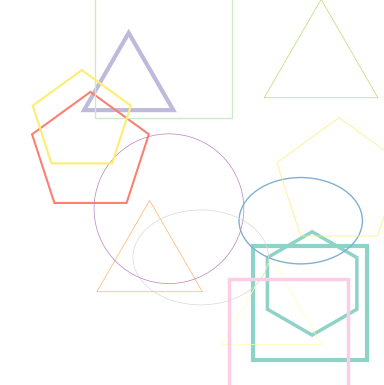[{"shape": "hexagon", "thickness": 2.5, "radius": 0.67, "center": [0.811, 0.264]}, {"shape": "square", "thickness": 3, "radius": 0.74, "center": [0.806, 0.213]}, {"shape": "triangle", "thickness": 0.5, "radius": 0.75, "center": [0.706, 0.179]}, {"shape": "triangle", "thickness": 3, "radius": 0.67, "center": [0.334, 0.781]}, {"shape": "pentagon", "thickness": 1.5, "radius": 0.8, "center": [0.235, 0.602]}, {"shape": "oval", "thickness": 1, "radius": 0.8, "center": [0.781, 0.427]}, {"shape": "triangle", "thickness": 0.5, "radius": 0.79, "center": [0.389, 0.321]}, {"shape": "triangle", "thickness": 0.5, "radius": 0.85, "center": [0.834, 0.831]}, {"shape": "square", "thickness": 2.5, "radius": 0.77, "center": [0.75, 0.119]}, {"shape": "oval", "thickness": 0.5, "radius": 0.88, "center": [0.521, 0.331]}, {"shape": "circle", "thickness": 0.5, "radius": 0.97, "center": [0.439, 0.458]}, {"shape": "square", "thickness": 1, "radius": 0.89, "center": [0.425, 0.872]}, {"shape": "pentagon", "thickness": 0.5, "radius": 0.85, "center": [0.881, 0.525]}, {"shape": "pentagon", "thickness": 1.5, "radius": 0.67, "center": [0.212, 0.684]}]